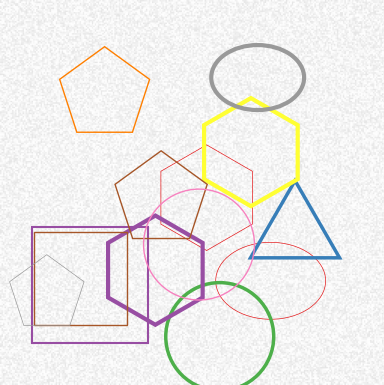[{"shape": "hexagon", "thickness": 0.5, "radius": 0.69, "center": [0.537, 0.487]}, {"shape": "oval", "thickness": 0.5, "radius": 0.71, "center": [0.703, 0.271]}, {"shape": "triangle", "thickness": 2.5, "radius": 0.67, "center": [0.766, 0.397]}, {"shape": "circle", "thickness": 2.5, "radius": 0.7, "center": [0.571, 0.126]}, {"shape": "square", "thickness": 1.5, "radius": 0.75, "center": [0.234, 0.26]}, {"shape": "hexagon", "thickness": 3, "radius": 0.71, "center": [0.404, 0.298]}, {"shape": "pentagon", "thickness": 1, "radius": 0.61, "center": [0.272, 0.756]}, {"shape": "hexagon", "thickness": 3, "radius": 0.7, "center": [0.652, 0.605]}, {"shape": "pentagon", "thickness": 1, "radius": 0.63, "center": [0.419, 0.482]}, {"shape": "square", "thickness": 1, "radius": 0.6, "center": [0.209, 0.277]}, {"shape": "circle", "thickness": 1, "radius": 0.72, "center": [0.517, 0.365]}, {"shape": "pentagon", "thickness": 0.5, "radius": 0.51, "center": [0.122, 0.237]}, {"shape": "oval", "thickness": 3, "radius": 0.6, "center": [0.669, 0.799]}]